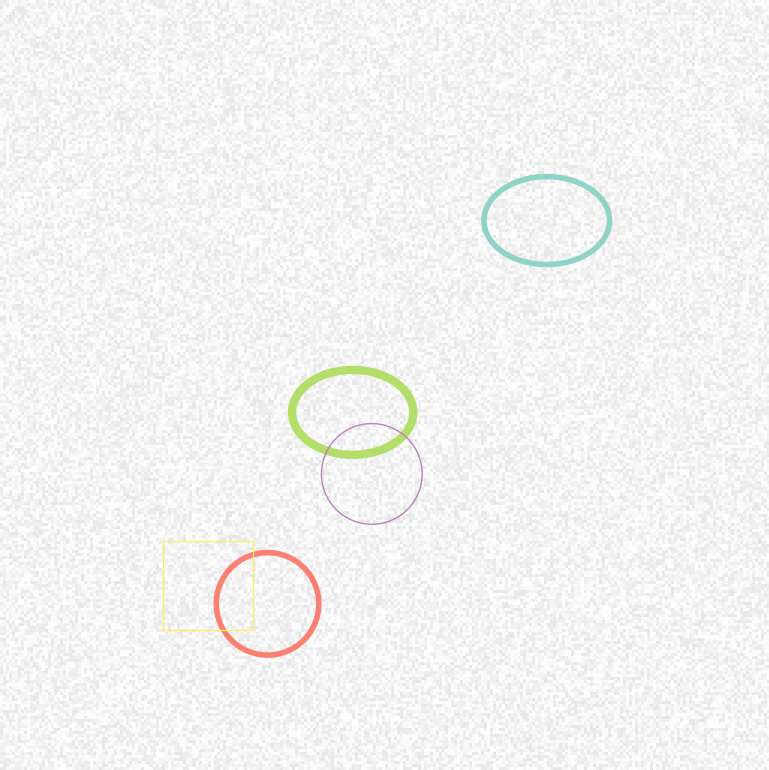[{"shape": "oval", "thickness": 2, "radius": 0.41, "center": [0.71, 0.714]}, {"shape": "circle", "thickness": 2, "radius": 0.33, "center": [0.347, 0.216]}, {"shape": "oval", "thickness": 3, "radius": 0.39, "center": [0.458, 0.464]}, {"shape": "circle", "thickness": 0.5, "radius": 0.33, "center": [0.483, 0.384]}, {"shape": "square", "thickness": 0.5, "radius": 0.29, "center": [0.27, 0.239]}]